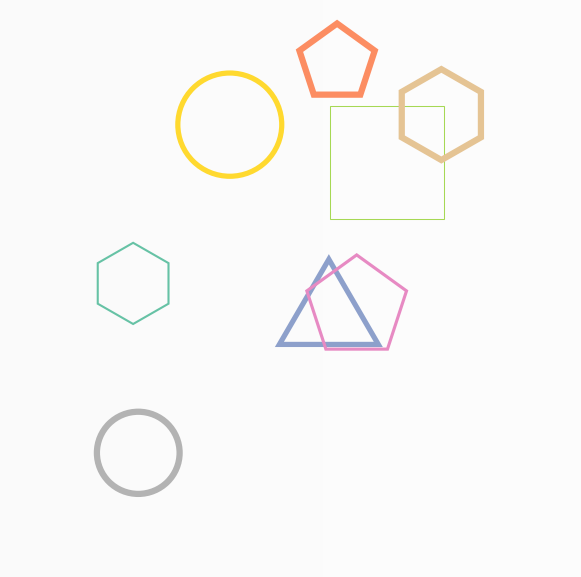[{"shape": "hexagon", "thickness": 1, "radius": 0.35, "center": [0.229, 0.508]}, {"shape": "pentagon", "thickness": 3, "radius": 0.34, "center": [0.58, 0.89]}, {"shape": "triangle", "thickness": 2.5, "radius": 0.49, "center": [0.566, 0.452]}, {"shape": "pentagon", "thickness": 1.5, "radius": 0.45, "center": [0.614, 0.468]}, {"shape": "square", "thickness": 0.5, "radius": 0.49, "center": [0.666, 0.718]}, {"shape": "circle", "thickness": 2.5, "radius": 0.45, "center": [0.395, 0.783]}, {"shape": "hexagon", "thickness": 3, "radius": 0.39, "center": [0.759, 0.801]}, {"shape": "circle", "thickness": 3, "radius": 0.36, "center": [0.238, 0.215]}]